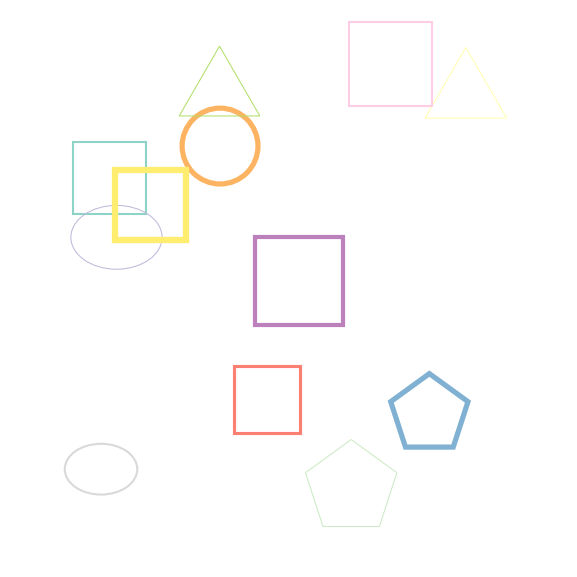[{"shape": "square", "thickness": 1, "radius": 0.31, "center": [0.189, 0.691]}, {"shape": "triangle", "thickness": 0.5, "radius": 0.41, "center": [0.807, 0.835]}, {"shape": "oval", "thickness": 0.5, "radius": 0.39, "center": [0.202, 0.588]}, {"shape": "square", "thickness": 1.5, "radius": 0.29, "center": [0.462, 0.308]}, {"shape": "pentagon", "thickness": 2.5, "radius": 0.35, "center": [0.743, 0.282]}, {"shape": "circle", "thickness": 2.5, "radius": 0.33, "center": [0.381, 0.746]}, {"shape": "triangle", "thickness": 0.5, "radius": 0.4, "center": [0.38, 0.839]}, {"shape": "square", "thickness": 1, "radius": 0.36, "center": [0.676, 0.889]}, {"shape": "oval", "thickness": 1, "radius": 0.31, "center": [0.175, 0.187]}, {"shape": "square", "thickness": 2, "radius": 0.38, "center": [0.517, 0.513]}, {"shape": "pentagon", "thickness": 0.5, "radius": 0.42, "center": [0.608, 0.155]}, {"shape": "square", "thickness": 3, "radius": 0.3, "center": [0.26, 0.645]}]